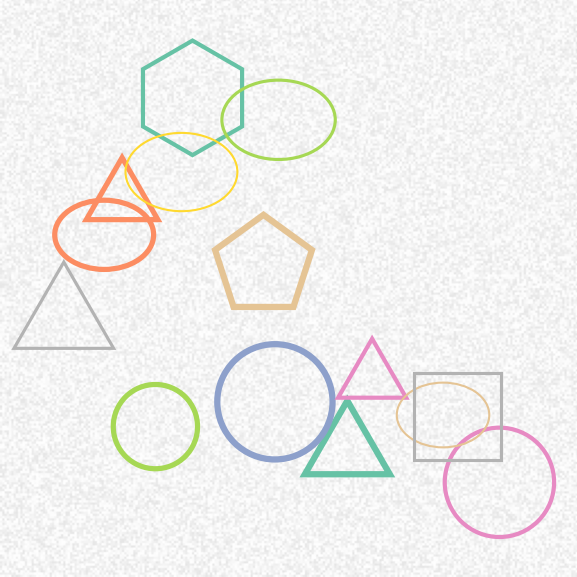[{"shape": "hexagon", "thickness": 2, "radius": 0.5, "center": [0.333, 0.83]}, {"shape": "triangle", "thickness": 3, "radius": 0.42, "center": [0.601, 0.22]}, {"shape": "oval", "thickness": 2.5, "radius": 0.43, "center": [0.18, 0.593]}, {"shape": "triangle", "thickness": 2.5, "radius": 0.36, "center": [0.211, 0.655]}, {"shape": "circle", "thickness": 3, "radius": 0.5, "center": [0.476, 0.303]}, {"shape": "triangle", "thickness": 2, "radius": 0.34, "center": [0.644, 0.345]}, {"shape": "circle", "thickness": 2, "radius": 0.47, "center": [0.865, 0.164]}, {"shape": "circle", "thickness": 2.5, "radius": 0.36, "center": [0.269, 0.26]}, {"shape": "oval", "thickness": 1.5, "radius": 0.49, "center": [0.482, 0.792]}, {"shape": "oval", "thickness": 1, "radius": 0.48, "center": [0.314, 0.701]}, {"shape": "oval", "thickness": 1, "radius": 0.4, "center": [0.767, 0.281]}, {"shape": "pentagon", "thickness": 3, "radius": 0.44, "center": [0.456, 0.539]}, {"shape": "triangle", "thickness": 1.5, "radius": 0.5, "center": [0.11, 0.446]}, {"shape": "square", "thickness": 1.5, "radius": 0.38, "center": [0.792, 0.278]}]